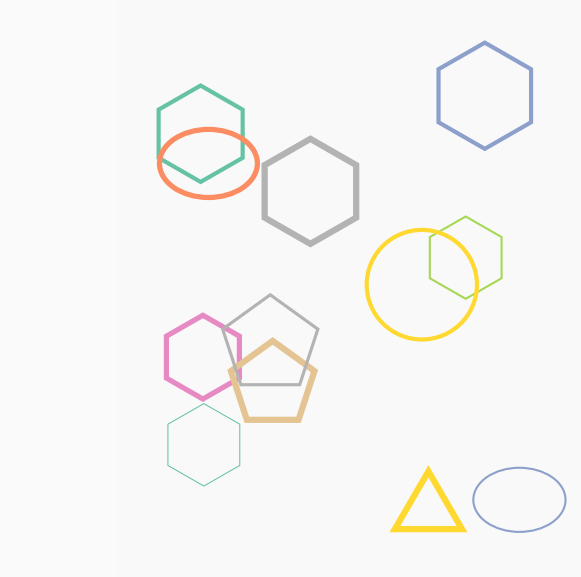[{"shape": "hexagon", "thickness": 0.5, "radius": 0.36, "center": [0.351, 0.229]}, {"shape": "hexagon", "thickness": 2, "radius": 0.42, "center": [0.345, 0.768]}, {"shape": "oval", "thickness": 2.5, "radius": 0.42, "center": [0.359, 0.716]}, {"shape": "hexagon", "thickness": 2, "radius": 0.46, "center": [0.834, 0.833]}, {"shape": "oval", "thickness": 1, "radius": 0.4, "center": [0.894, 0.134]}, {"shape": "hexagon", "thickness": 2.5, "radius": 0.36, "center": [0.349, 0.381]}, {"shape": "hexagon", "thickness": 1, "radius": 0.36, "center": [0.801, 0.553]}, {"shape": "triangle", "thickness": 3, "radius": 0.33, "center": [0.737, 0.116]}, {"shape": "circle", "thickness": 2, "radius": 0.47, "center": [0.726, 0.506]}, {"shape": "pentagon", "thickness": 3, "radius": 0.38, "center": [0.469, 0.333]}, {"shape": "hexagon", "thickness": 3, "radius": 0.45, "center": [0.534, 0.668]}, {"shape": "pentagon", "thickness": 1.5, "radius": 0.43, "center": [0.465, 0.403]}]